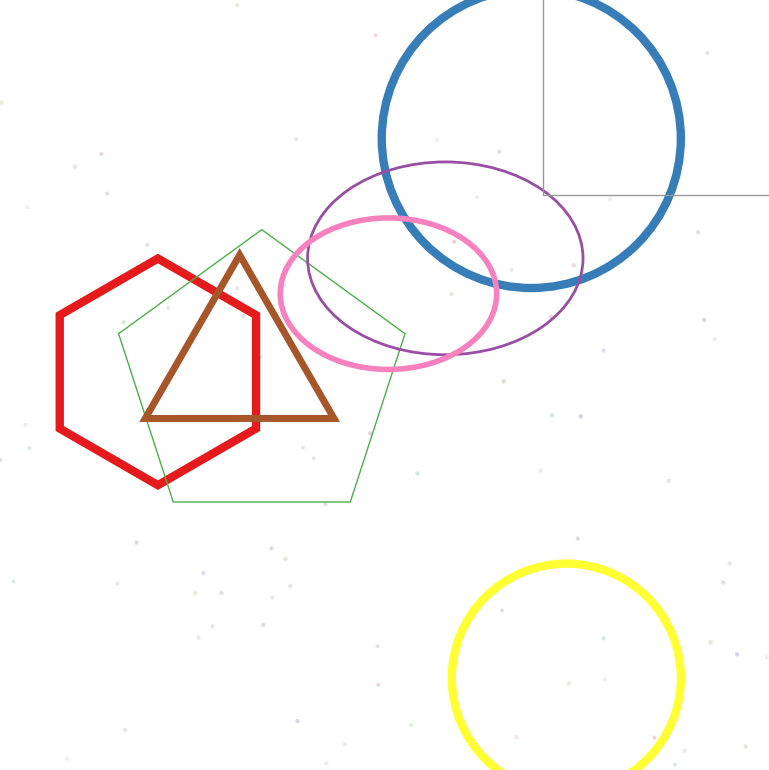[{"shape": "hexagon", "thickness": 3, "radius": 0.74, "center": [0.205, 0.517]}, {"shape": "circle", "thickness": 3, "radius": 0.97, "center": [0.69, 0.82]}, {"shape": "pentagon", "thickness": 0.5, "radius": 0.98, "center": [0.34, 0.506]}, {"shape": "oval", "thickness": 1, "radius": 0.89, "center": [0.578, 0.664]}, {"shape": "circle", "thickness": 3, "radius": 0.74, "center": [0.735, 0.119]}, {"shape": "triangle", "thickness": 2.5, "radius": 0.71, "center": [0.311, 0.527]}, {"shape": "oval", "thickness": 2, "radius": 0.7, "center": [0.504, 0.619]}, {"shape": "square", "thickness": 0.5, "radius": 0.75, "center": [0.856, 0.897]}]